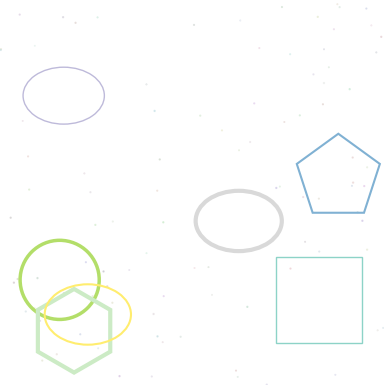[{"shape": "square", "thickness": 1, "radius": 0.56, "center": [0.829, 0.221]}, {"shape": "oval", "thickness": 1, "radius": 0.53, "center": [0.165, 0.752]}, {"shape": "pentagon", "thickness": 1.5, "radius": 0.57, "center": [0.879, 0.539]}, {"shape": "circle", "thickness": 2.5, "radius": 0.51, "center": [0.155, 0.273]}, {"shape": "oval", "thickness": 3, "radius": 0.56, "center": [0.62, 0.426]}, {"shape": "hexagon", "thickness": 3, "radius": 0.54, "center": [0.192, 0.141]}, {"shape": "oval", "thickness": 1.5, "radius": 0.56, "center": [0.228, 0.183]}]